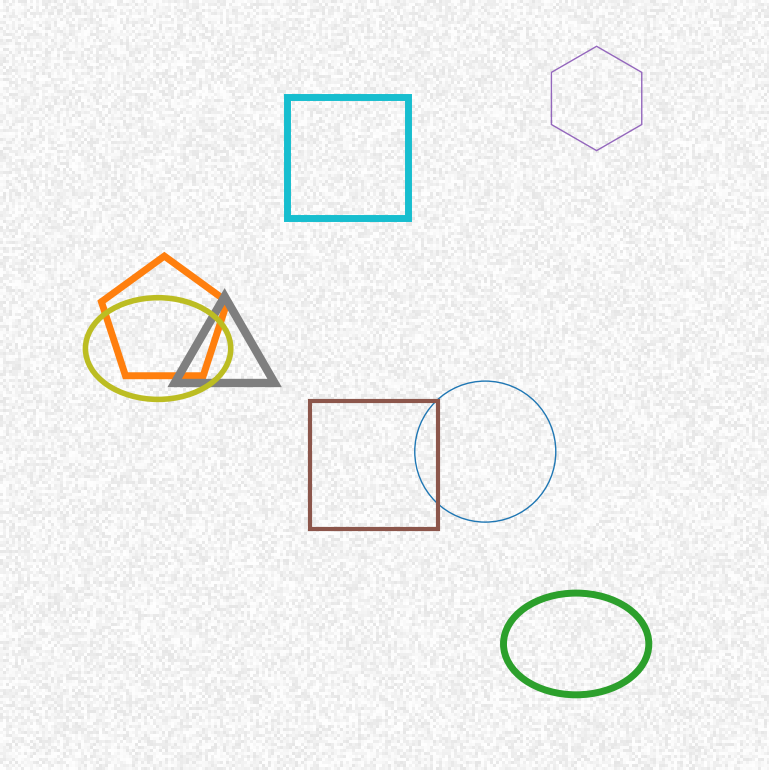[{"shape": "circle", "thickness": 0.5, "radius": 0.46, "center": [0.63, 0.414]}, {"shape": "pentagon", "thickness": 2.5, "radius": 0.43, "center": [0.213, 0.582]}, {"shape": "oval", "thickness": 2.5, "radius": 0.47, "center": [0.748, 0.164]}, {"shape": "hexagon", "thickness": 0.5, "radius": 0.34, "center": [0.775, 0.872]}, {"shape": "square", "thickness": 1.5, "radius": 0.42, "center": [0.486, 0.396]}, {"shape": "triangle", "thickness": 3, "radius": 0.37, "center": [0.292, 0.54]}, {"shape": "oval", "thickness": 2, "radius": 0.47, "center": [0.205, 0.547]}, {"shape": "square", "thickness": 2.5, "radius": 0.39, "center": [0.451, 0.795]}]